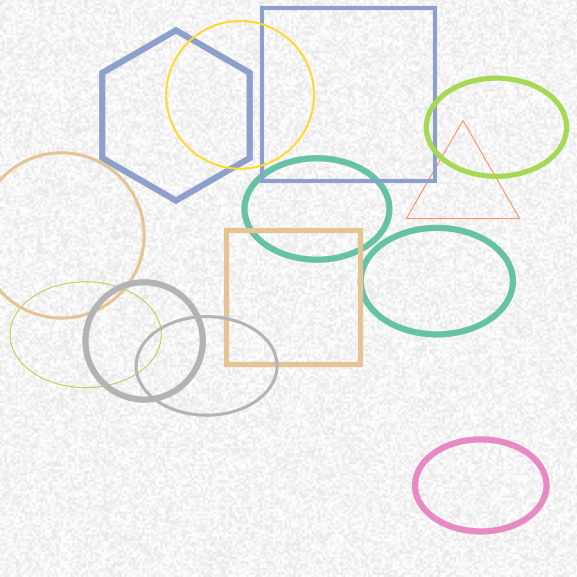[{"shape": "oval", "thickness": 3, "radius": 0.66, "center": [0.756, 0.512]}, {"shape": "oval", "thickness": 3, "radius": 0.63, "center": [0.549, 0.637]}, {"shape": "triangle", "thickness": 0.5, "radius": 0.57, "center": [0.802, 0.677]}, {"shape": "hexagon", "thickness": 3, "radius": 0.74, "center": [0.305, 0.799]}, {"shape": "square", "thickness": 2, "radius": 0.75, "center": [0.604, 0.836]}, {"shape": "oval", "thickness": 3, "radius": 0.57, "center": [0.832, 0.159]}, {"shape": "oval", "thickness": 0.5, "radius": 0.66, "center": [0.148, 0.42]}, {"shape": "oval", "thickness": 2.5, "radius": 0.61, "center": [0.86, 0.779]}, {"shape": "circle", "thickness": 1, "radius": 0.64, "center": [0.416, 0.835]}, {"shape": "circle", "thickness": 1.5, "radius": 0.72, "center": [0.107, 0.591]}, {"shape": "square", "thickness": 2.5, "radius": 0.58, "center": [0.507, 0.485]}, {"shape": "circle", "thickness": 3, "radius": 0.51, "center": [0.25, 0.409]}, {"shape": "oval", "thickness": 1.5, "radius": 0.61, "center": [0.358, 0.366]}]